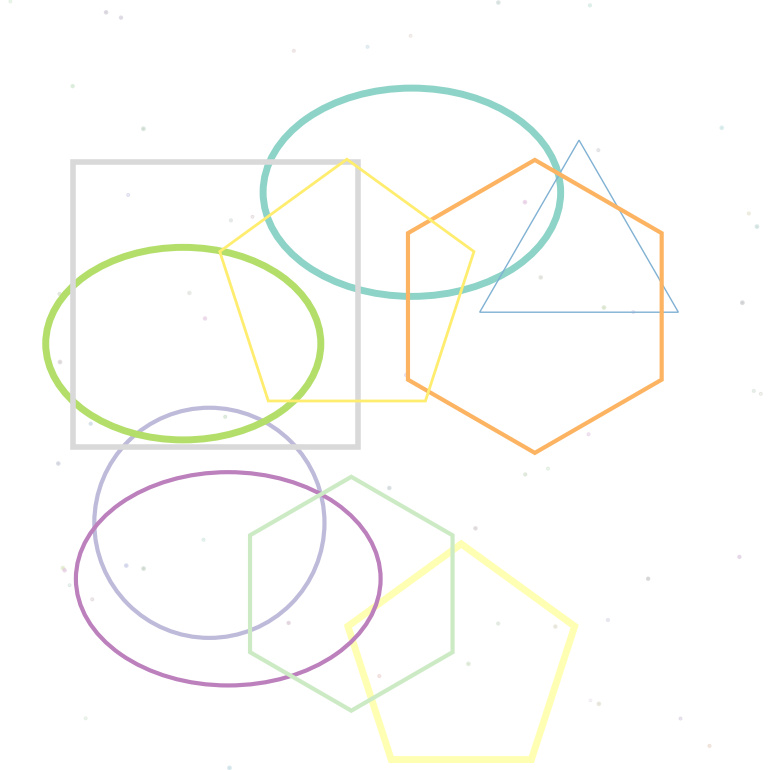[{"shape": "oval", "thickness": 2.5, "radius": 0.97, "center": [0.535, 0.75]}, {"shape": "pentagon", "thickness": 2.5, "radius": 0.77, "center": [0.599, 0.139]}, {"shape": "circle", "thickness": 1.5, "radius": 0.75, "center": [0.272, 0.321]}, {"shape": "triangle", "thickness": 0.5, "radius": 0.74, "center": [0.752, 0.669]}, {"shape": "hexagon", "thickness": 1.5, "radius": 0.95, "center": [0.695, 0.602]}, {"shape": "oval", "thickness": 2.5, "radius": 0.89, "center": [0.238, 0.554]}, {"shape": "square", "thickness": 2, "radius": 0.92, "center": [0.28, 0.604]}, {"shape": "oval", "thickness": 1.5, "radius": 0.99, "center": [0.296, 0.248]}, {"shape": "hexagon", "thickness": 1.5, "radius": 0.76, "center": [0.456, 0.229]}, {"shape": "pentagon", "thickness": 1, "radius": 0.87, "center": [0.45, 0.62]}]